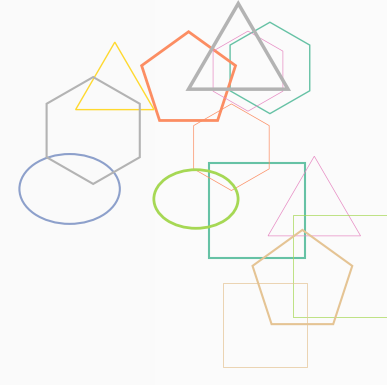[{"shape": "square", "thickness": 1.5, "radius": 0.62, "center": [0.662, 0.453]}, {"shape": "hexagon", "thickness": 1, "radius": 0.59, "center": [0.697, 0.824]}, {"shape": "pentagon", "thickness": 2, "radius": 0.64, "center": [0.487, 0.79]}, {"shape": "hexagon", "thickness": 0.5, "radius": 0.56, "center": [0.597, 0.618]}, {"shape": "oval", "thickness": 1.5, "radius": 0.65, "center": [0.18, 0.509]}, {"shape": "triangle", "thickness": 0.5, "radius": 0.69, "center": [0.811, 0.456]}, {"shape": "hexagon", "thickness": 0.5, "radius": 0.52, "center": [0.64, 0.815]}, {"shape": "square", "thickness": 0.5, "radius": 0.66, "center": [0.888, 0.308]}, {"shape": "oval", "thickness": 2, "radius": 0.54, "center": [0.506, 0.483]}, {"shape": "triangle", "thickness": 1, "radius": 0.58, "center": [0.296, 0.774]}, {"shape": "square", "thickness": 0.5, "radius": 0.55, "center": [0.684, 0.155]}, {"shape": "pentagon", "thickness": 1.5, "radius": 0.68, "center": [0.78, 0.268]}, {"shape": "hexagon", "thickness": 1.5, "radius": 0.69, "center": [0.24, 0.661]}, {"shape": "triangle", "thickness": 2.5, "radius": 0.74, "center": [0.615, 0.843]}]